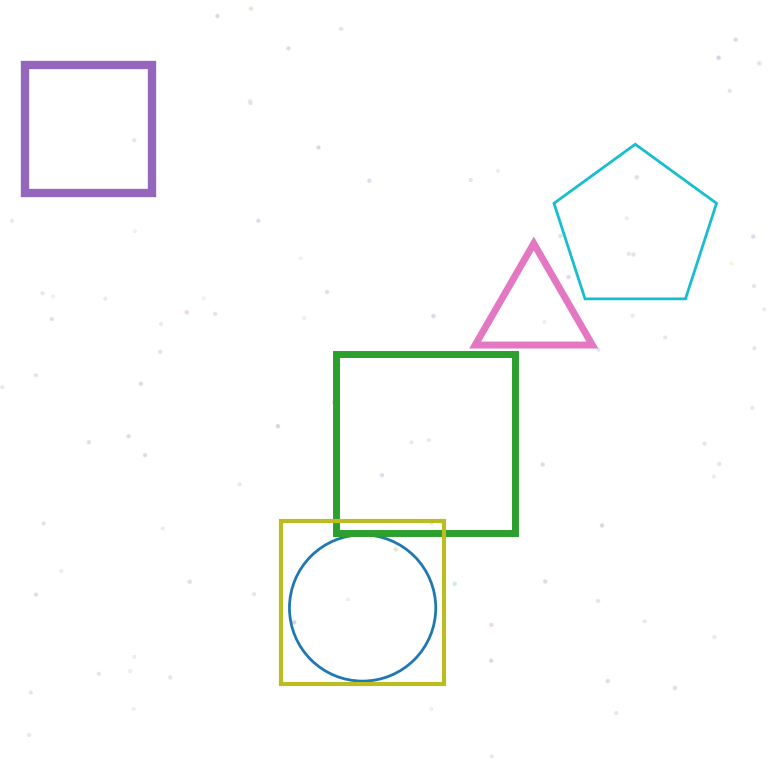[{"shape": "circle", "thickness": 1, "radius": 0.47, "center": [0.471, 0.21]}, {"shape": "square", "thickness": 2.5, "radius": 0.58, "center": [0.552, 0.424]}, {"shape": "square", "thickness": 3, "radius": 0.41, "center": [0.115, 0.832]}, {"shape": "triangle", "thickness": 2.5, "radius": 0.44, "center": [0.693, 0.596]}, {"shape": "square", "thickness": 1.5, "radius": 0.53, "center": [0.47, 0.217]}, {"shape": "pentagon", "thickness": 1, "radius": 0.55, "center": [0.825, 0.702]}]